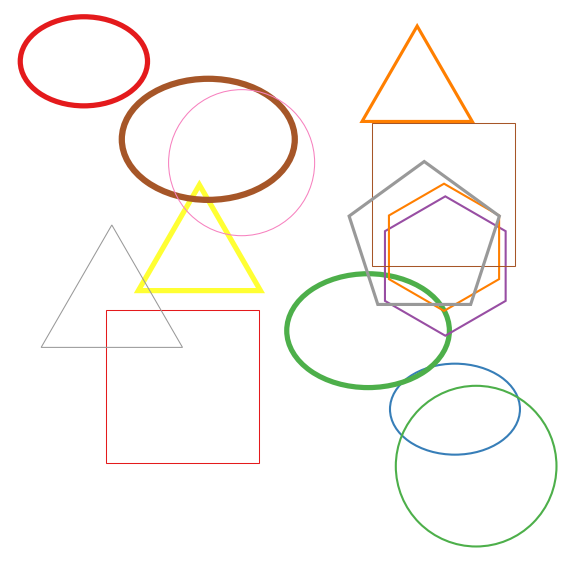[{"shape": "square", "thickness": 0.5, "radius": 0.66, "center": [0.316, 0.33]}, {"shape": "oval", "thickness": 2.5, "radius": 0.55, "center": [0.145, 0.893]}, {"shape": "oval", "thickness": 1, "radius": 0.56, "center": [0.788, 0.291]}, {"shape": "circle", "thickness": 1, "radius": 0.7, "center": [0.824, 0.192]}, {"shape": "oval", "thickness": 2.5, "radius": 0.7, "center": [0.637, 0.427]}, {"shape": "hexagon", "thickness": 1, "radius": 0.6, "center": [0.771, 0.538]}, {"shape": "hexagon", "thickness": 1, "radius": 0.55, "center": [0.769, 0.571]}, {"shape": "triangle", "thickness": 1.5, "radius": 0.55, "center": [0.722, 0.844]}, {"shape": "triangle", "thickness": 2.5, "radius": 0.61, "center": [0.345, 0.557]}, {"shape": "oval", "thickness": 3, "radius": 0.75, "center": [0.361, 0.758]}, {"shape": "square", "thickness": 0.5, "radius": 0.62, "center": [0.768, 0.662]}, {"shape": "circle", "thickness": 0.5, "radius": 0.63, "center": [0.418, 0.717]}, {"shape": "pentagon", "thickness": 1.5, "radius": 0.68, "center": [0.735, 0.583]}, {"shape": "triangle", "thickness": 0.5, "radius": 0.71, "center": [0.194, 0.468]}]